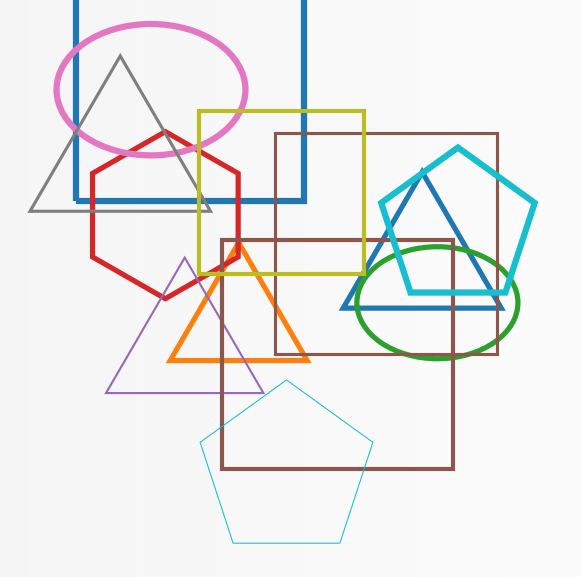[{"shape": "triangle", "thickness": 2.5, "radius": 0.79, "center": [0.726, 0.544]}, {"shape": "square", "thickness": 3, "radius": 0.98, "center": [0.327, 0.847]}, {"shape": "triangle", "thickness": 2.5, "radius": 0.68, "center": [0.411, 0.443]}, {"shape": "oval", "thickness": 2.5, "radius": 0.69, "center": [0.753, 0.475]}, {"shape": "hexagon", "thickness": 2.5, "radius": 0.72, "center": [0.284, 0.627]}, {"shape": "triangle", "thickness": 1, "radius": 0.78, "center": [0.318, 0.397]}, {"shape": "square", "thickness": 2, "radius": 0.99, "center": [0.58, 0.385]}, {"shape": "square", "thickness": 1.5, "radius": 0.96, "center": [0.664, 0.578]}, {"shape": "oval", "thickness": 3, "radius": 0.81, "center": [0.26, 0.844]}, {"shape": "triangle", "thickness": 1.5, "radius": 0.9, "center": [0.207, 0.723]}, {"shape": "square", "thickness": 2, "radius": 0.71, "center": [0.484, 0.666]}, {"shape": "pentagon", "thickness": 0.5, "radius": 0.78, "center": [0.493, 0.185]}, {"shape": "pentagon", "thickness": 3, "radius": 0.69, "center": [0.788, 0.605]}]